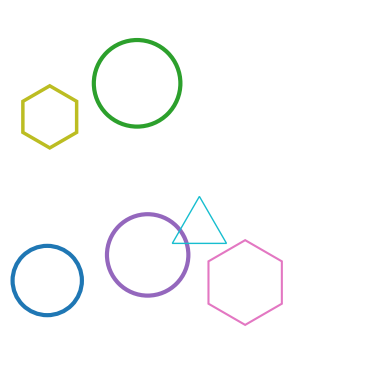[{"shape": "circle", "thickness": 3, "radius": 0.45, "center": [0.123, 0.271]}, {"shape": "circle", "thickness": 3, "radius": 0.56, "center": [0.356, 0.784]}, {"shape": "circle", "thickness": 3, "radius": 0.53, "center": [0.384, 0.338]}, {"shape": "hexagon", "thickness": 1.5, "radius": 0.55, "center": [0.637, 0.266]}, {"shape": "hexagon", "thickness": 2.5, "radius": 0.4, "center": [0.129, 0.696]}, {"shape": "triangle", "thickness": 1, "radius": 0.41, "center": [0.518, 0.408]}]